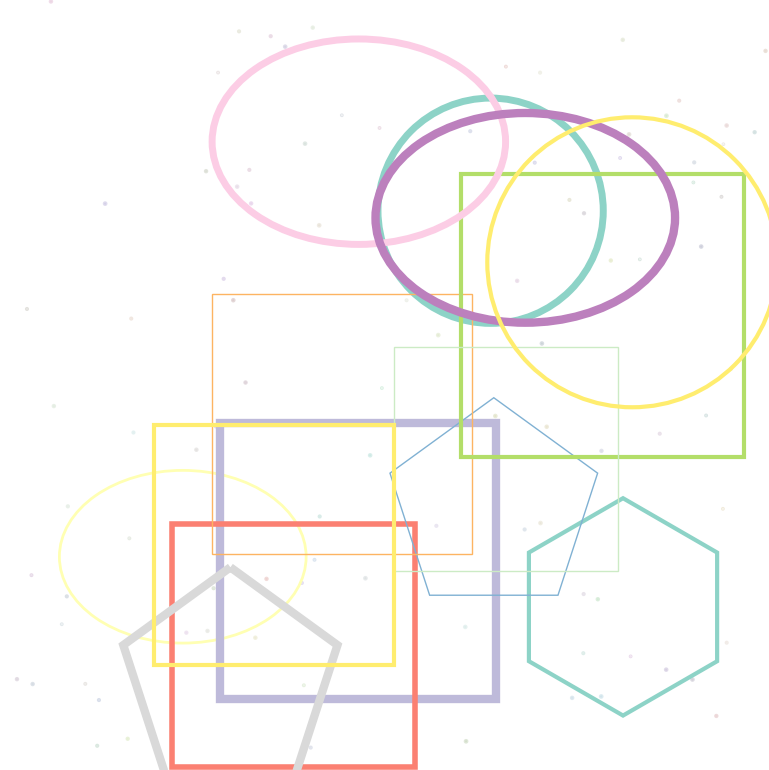[{"shape": "hexagon", "thickness": 1.5, "radius": 0.71, "center": [0.809, 0.212]}, {"shape": "circle", "thickness": 2.5, "radius": 0.73, "center": [0.637, 0.726]}, {"shape": "oval", "thickness": 1, "radius": 0.8, "center": [0.237, 0.277]}, {"shape": "square", "thickness": 3, "radius": 0.9, "center": [0.465, 0.272]}, {"shape": "square", "thickness": 2, "radius": 0.79, "center": [0.381, 0.162]}, {"shape": "pentagon", "thickness": 0.5, "radius": 0.71, "center": [0.641, 0.342]}, {"shape": "square", "thickness": 0.5, "radius": 0.84, "center": [0.444, 0.45]}, {"shape": "square", "thickness": 1.5, "radius": 0.92, "center": [0.782, 0.59]}, {"shape": "oval", "thickness": 2.5, "radius": 0.95, "center": [0.466, 0.816]}, {"shape": "pentagon", "thickness": 3, "radius": 0.73, "center": [0.299, 0.117]}, {"shape": "oval", "thickness": 3, "radius": 0.97, "center": [0.682, 0.717]}, {"shape": "square", "thickness": 0.5, "radius": 0.73, "center": [0.658, 0.404]}, {"shape": "square", "thickness": 1.5, "radius": 0.78, "center": [0.356, 0.292]}, {"shape": "circle", "thickness": 1.5, "radius": 0.94, "center": [0.821, 0.659]}]